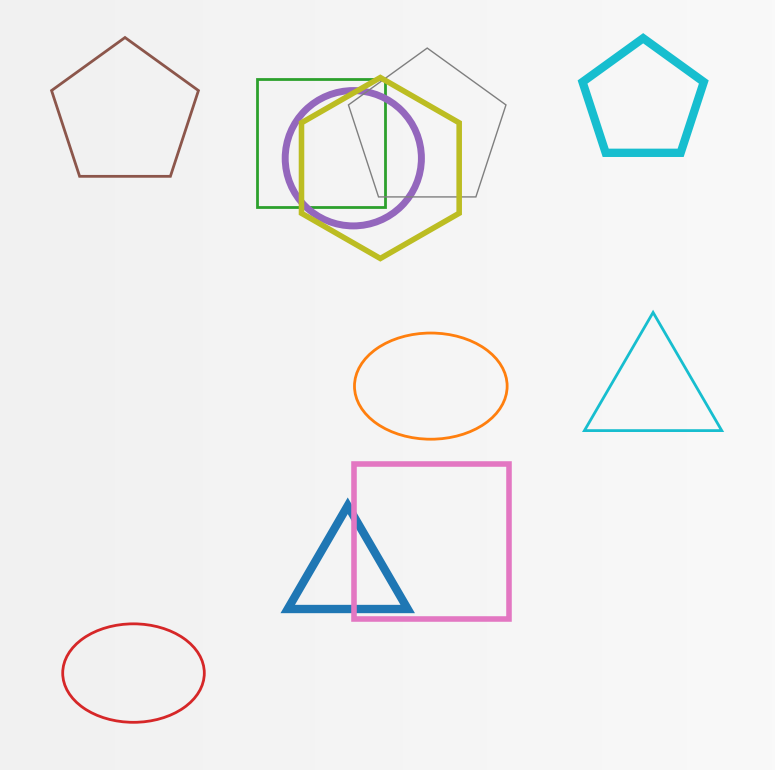[{"shape": "triangle", "thickness": 3, "radius": 0.45, "center": [0.449, 0.254]}, {"shape": "oval", "thickness": 1, "radius": 0.49, "center": [0.556, 0.499]}, {"shape": "square", "thickness": 1, "radius": 0.41, "center": [0.414, 0.814]}, {"shape": "oval", "thickness": 1, "radius": 0.46, "center": [0.172, 0.126]}, {"shape": "circle", "thickness": 2.5, "radius": 0.44, "center": [0.456, 0.794]}, {"shape": "pentagon", "thickness": 1, "radius": 0.5, "center": [0.161, 0.852]}, {"shape": "square", "thickness": 2, "radius": 0.5, "center": [0.557, 0.297]}, {"shape": "pentagon", "thickness": 0.5, "radius": 0.53, "center": [0.551, 0.831]}, {"shape": "hexagon", "thickness": 2, "radius": 0.59, "center": [0.491, 0.782]}, {"shape": "pentagon", "thickness": 3, "radius": 0.41, "center": [0.83, 0.868]}, {"shape": "triangle", "thickness": 1, "radius": 0.51, "center": [0.843, 0.492]}]